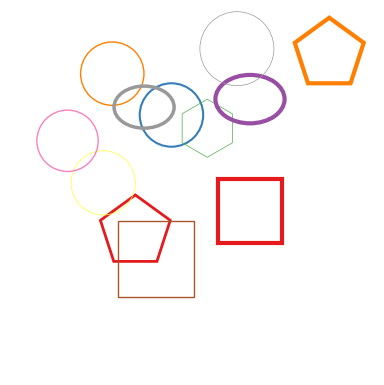[{"shape": "pentagon", "thickness": 2, "radius": 0.48, "center": [0.352, 0.398]}, {"shape": "square", "thickness": 3, "radius": 0.41, "center": [0.65, 0.451]}, {"shape": "circle", "thickness": 1.5, "radius": 0.41, "center": [0.445, 0.701]}, {"shape": "hexagon", "thickness": 0.5, "radius": 0.38, "center": [0.538, 0.667]}, {"shape": "oval", "thickness": 3, "radius": 0.45, "center": [0.649, 0.743]}, {"shape": "pentagon", "thickness": 3, "radius": 0.47, "center": [0.855, 0.86]}, {"shape": "circle", "thickness": 1, "radius": 0.41, "center": [0.292, 0.809]}, {"shape": "circle", "thickness": 0.5, "radius": 0.42, "center": [0.268, 0.525]}, {"shape": "square", "thickness": 1, "radius": 0.49, "center": [0.404, 0.328]}, {"shape": "circle", "thickness": 1, "radius": 0.4, "center": [0.175, 0.634]}, {"shape": "oval", "thickness": 2.5, "radius": 0.39, "center": [0.374, 0.722]}, {"shape": "circle", "thickness": 0.5, "radius": 0.48, "center": [0.615, 0.873]}]